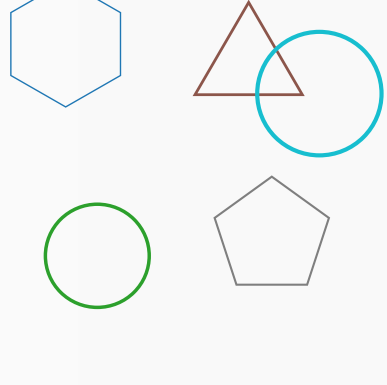[{"shape": "hexagon", "thickness": 1, "radius": 0.82, "center": [0.169, 0.886]}, {"shape": "circle", "thickness": 2.5, "radius": 0.67, "center": [0.251, 0.336]}, {"shape": "triangle", "thickness": 2, "radius": 0.8, "center": [0.642, 0.834]}, {"shape": "pentagon", "thickness": 1.5, "radius": 0.78, "center": [0.701, 0.386]}, {"shape": "circle", "thickness": 3, "radius": 0.8, "center": [0.824, 0.757]}]